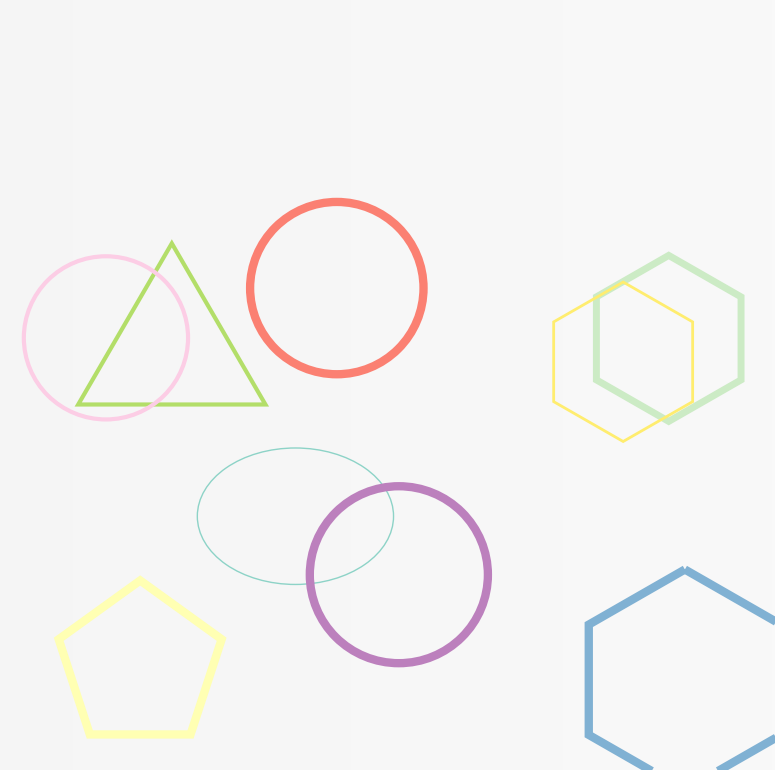[{"shape": "oval", "thickness": 0.5, "radius": 0.63, "center": [0.381, 0.33]}, {"shape": "pentagon", "thickness": 3, "radius": 0.55, "center": [0.181, 0.136]}, {"shape": "circle", "thickness": 3, "radius": 0.56, "center": [0.435, 0.626]}, {"shape": "hexagon", "thickness": 3, "radius": 0.72, "center": [0.884, 0.117]}, {"shape": "triangle", "thickness": 1.5, "radius": 0.7, "center": [0.222, 0.544]}, {"shape": "circle", "thickness": 1.5, "radius": 0.53, "center": [0.137, 0.561]}, {"shape": "circle", "thickness": 3, "radius": 0.57, "center": [0.515, 0.254]}, {"shape": "hexagon", "thickness": 2.5, "radius": 0.54, "center": [0.863, 0.561]}, {"shape": "hexagon", "thickness": 1, "radius": 0.52, "center": [0.804, 0.53]}]